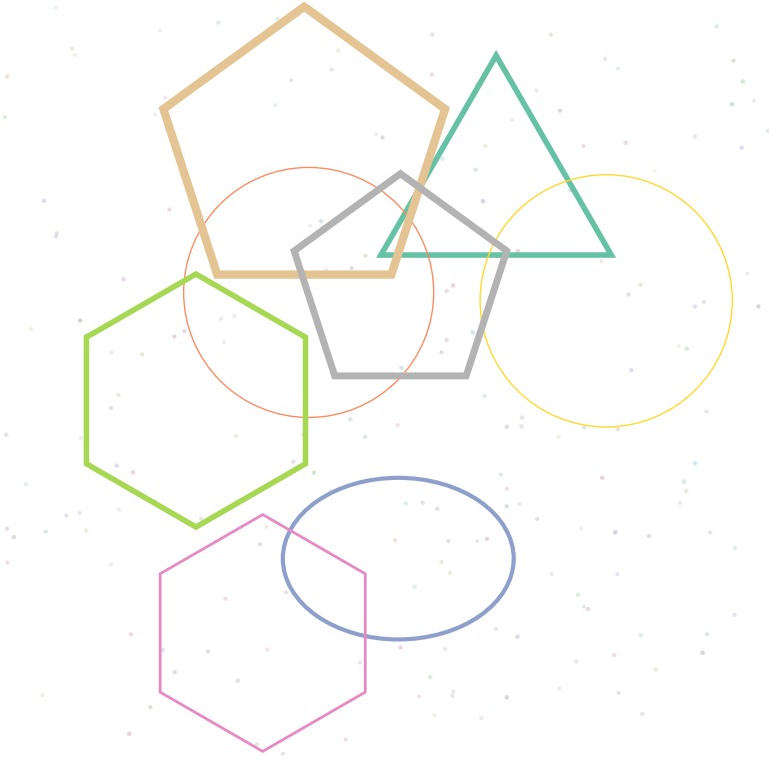[{"shape": "triangle", "thickness": 2, "radius": 0.86, "center": [0.644, 0.755]}, {"shape": "circle", "thickness": 0.5, "radius": 0.81, "center": [0.401, 0.62]}, {"shape": "oval", "thickness": 1.5, "radius": 0.75, "center": [0.517, 0.274]}, {"shape": "hexagon", "thickness": 1, "radius": 0.77, "center": [0.341, 0.178]}, {"shape": "hexagon", "thickness": 2, "radius": 0.82, "center": [0.254, 0.48]}, {"shape": "circle", "thickness": 0.5, "radius": 0.82, "center": [0.787, 0.609]}, {"shape": "pentagon", "thickness": 3, "radius": 0.96, "center": [0.395, 0.799]}, {"shape": "pentagon", "thickness": 2.5, "radius": 0.73, "center": [0.52, 0.629]}]